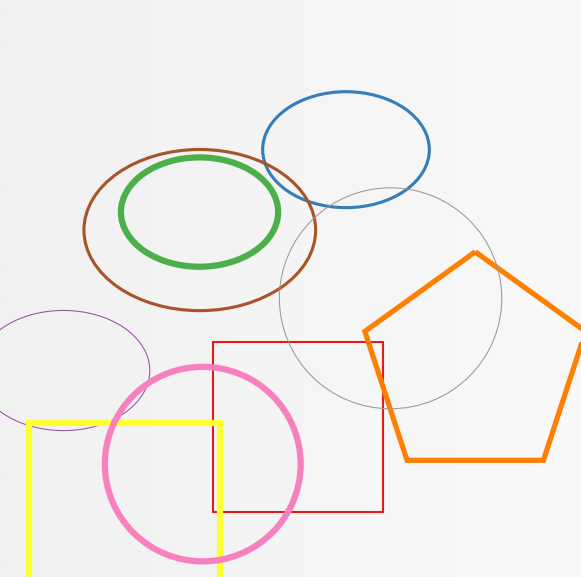[{"shape": "square", "thickness": 1, "radius": 0.73, "center": [0.513, 0.26]}, {"shape": "oval", "thickness": 1.5, "radius": 0.72, "center": [0.595, 0.74]}, {"shape": "oval", "thickness": 3, "radius": 0.68, "center": [0.343, 0.632]}, {"shape": "oval", "thickness": 0.5, "radius": 0.74, "center": [0.109, 0.358]}, {"shape": "pentagon", "thickness": 2.5, "radius": 1.0, "center": [0.818, 0.364]}, {"shape": "square", "thickness": 3, "radius": 0.82, "center": [0.214, 0.102]}, {"shape": "oval", "thickness": 1.5, "radius": 1.0, "center": [0.344, 0.601]}, {"shape": "circle", "thickness": 3, "radius": 0.84, "center": [0.349, 0.196]}, {"shape": "circle", "thickness": 0.5, "radius": 0.96, "center": [0.672, 0.483]}]